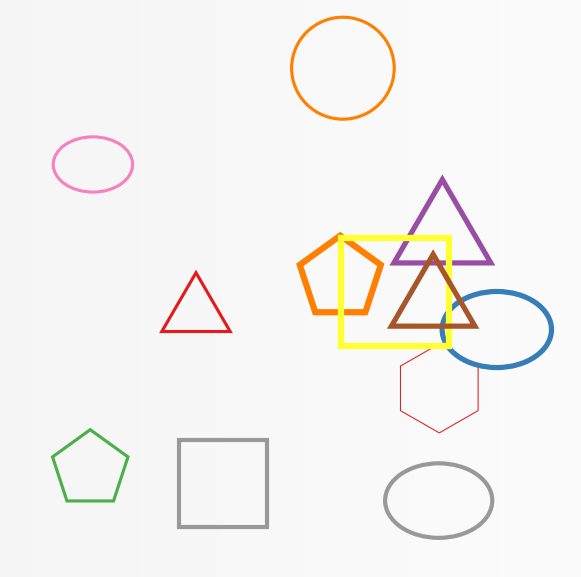[{"shape": "triangle", "thickness": 1.5, "radius": 0.34, "center": [0.337, 0.459]}, {"shape": "hexagon", "thickness": 0.5, "radius": 0.39, "center": [0.756, 0.327]}, {"shape": "oval", "thickness": 2.5, "radius": 0.47, "center": [0.855, 0.429]}, {"shape": "pentagon", "thickness": 1.5, "radius": 0.34, "center": [0.155, 0.187]}, {"shape": "triangle", "thickness": 2.5, "radius": 0.48, "center": [0.761, 0.592]}, {"shape": "circle", "thickness": 1.5, "radius": 0.44, "center": [0.59, 0.881]}, {"shape": "pentagon", "thickness": 3, "radius": 0.37, "center": [0.585, 0.518]}, {"shape": "square", "thickness": 3, "radius": 0.47, "center": [0.68, 0.494]}, {"shape": "triangle", "thickness": 2.5, "radius": 0.41, "center": [0.745, 0.476]}, {"shape": "oval", "thickness": 1.5, "radius": 0.34, "center": [0.16, 0.714]}, {"shape": "square", "thickness": 2, "radius": 0.38, "center": [0.384, 0.162]}, {"shape": "oval", "thickness": 2, "radius": 0.46, "center": [0.755, 0.132]}]